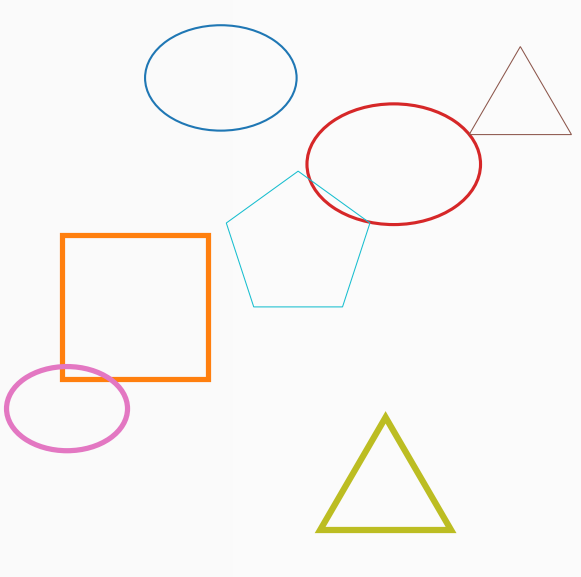[{"shape": "oval", "thickness": 1, "radius": 0.65, "center": [0.38, 0.864]}, {"shape": "square", "thickness": 2.5, "radius": 0.62, "center": [0.232, 0.468]}, {"shape": "oval", "thickness": 1.5, "radius": 0.75, "center": [0.677, 0.715]}, {"shape": "triangle", "thickness": 0.5, "radius": 0.51, "center": [0.895, 0.817]}, {"shape": "oval", "thickness": 2.5, "radius": 0.52, "center": [0.115, 0.292]}, {"shape": "triangle", "thickness": 3, "radius": 0.65, "center": [0.663, 0.146]}, {"shape": "pentagon", "thickness": 0.5, "radius": 0.65, "center": [0.513, 0.573]}]